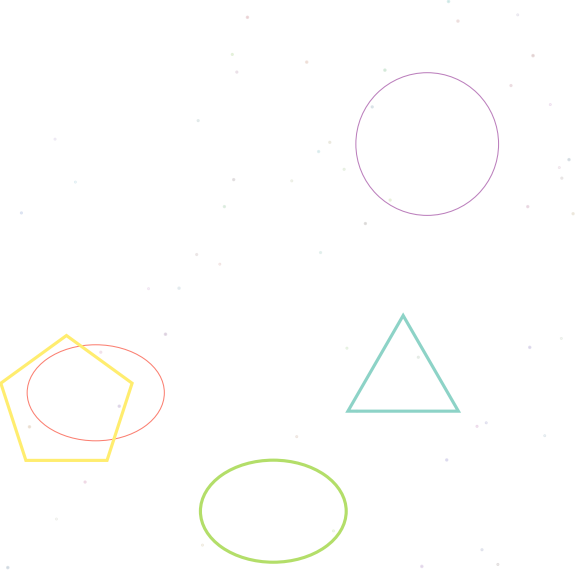[{"shape": "triangle", "thickness": 1.5, "radius": 0.55, "center": [0.698, 0.342]}, {"shape": "oval", "thickness": 0.5, "radius": 0.59, "center": [0.166, 0.319]}, {"shape": "oval", "thickness": 1.5, "radius": 0.63, "center": [0.473, 0.114]}, {"shape": "circle", "thickness": 0.5, "radius": 0.62, "center": [0.74, 0.75]}, {"shape": "pentagon", "thickness": 1.5, "radius": 0.6, "center": [0.115, 0.299]}]